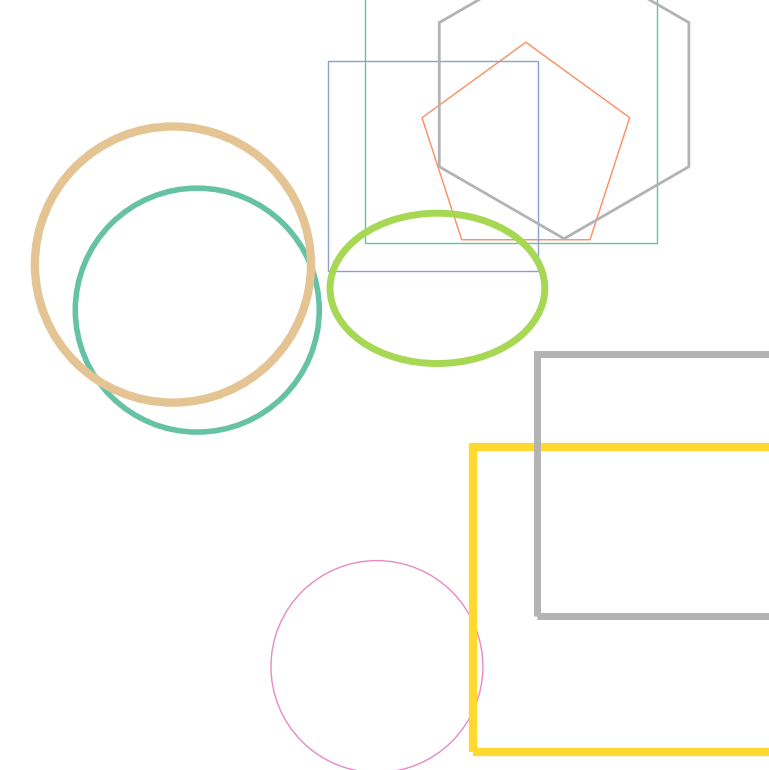[{"shape": "square", "thickness": 0.5, "radius": 0.95, "center": [0.663, 0.874]}, {"shape": "circle", "thickness": 2, "radius": 0.79, "center": [0.256, 0.597]}, {"shape": "pentagon", "thickness": 0.5, "radius": 0.71, "center": [0.683, 0.803]}, {"shape": "square", "thickness": 0.5, "radius": 0.68, "center": [0.563, 0.784]}, {"shape": "circle", "thickness": 0.5, "radius": 0.69, "center": [0.49, 0.134]}, {"shape": "oval", "thickness": 2.5, "radius": 0.7, "center": [0.568, 0.626]}, {"shape": "square", "thickness": 3, "radius": 0.99, "center": [0.813, 0.221]}, {"shape": "circle", "thickness": 3, "radius": 0.9, "center": [0.225, 0.656]}, {"shape": "hexagon", "thickness": 1, "radius": 0.94, "center": [0.733, 0.877]}, {"shape": "square", "thickness": 2.5, "radius": 0.85, "center": [0.868, 0.37]}]